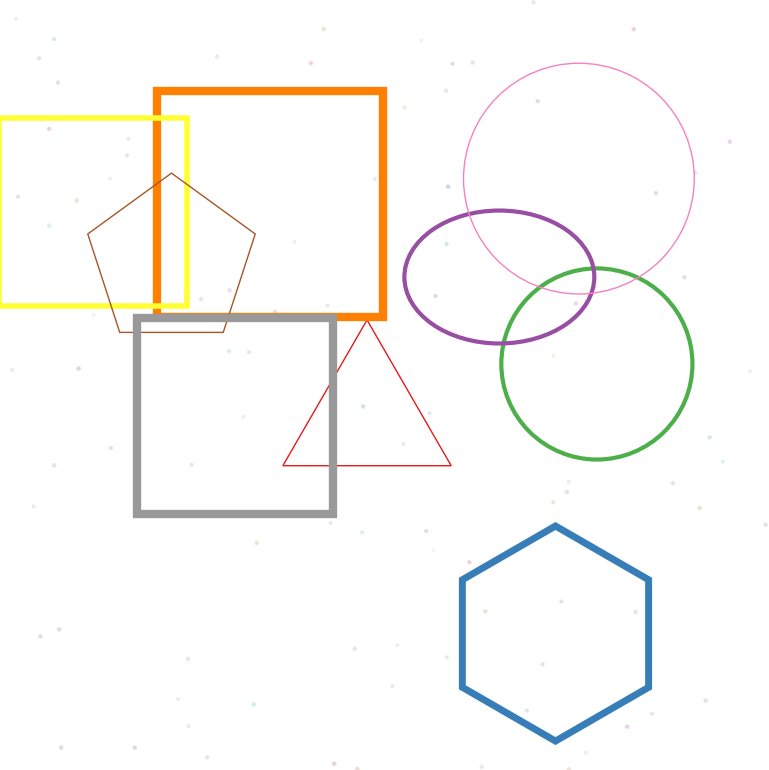[{"shape": "triangle", "thickness": 0.5, "radius": 0.63, "center": [0.477, 0.458]}, {"shape": "hexagon", "thickness": 2.5, "radius": 0.7, "center": [0.721, 0.177]}, {"shape": "circle", "thickness": 1.5, "radius": 0.62, "center": [0.775, 0.527]}, {"shape": "oval", "thickness": 1.5, "radius": 0.62, "center": [0.649, 0.64]}, {"shape": "square", "thickness": 3, "radius": 0.73, "center": [0.351, 0.735]}, {"shape": "square", "thickness": 2, "radius": 0.61, "center": [0.121, 0.725]}, {"shape": "pentagon", "thickness": 0.5, "radius": 0.57, "center": [0.223, 0.661]}, {"shape": "circle", "thickness": 0.5, "radius": 0.75, "center": [0.752, 0.768]}, {"shape": "square", "thickness": 3, "radius": 0.63, "center": [0.305, 0.46]}]